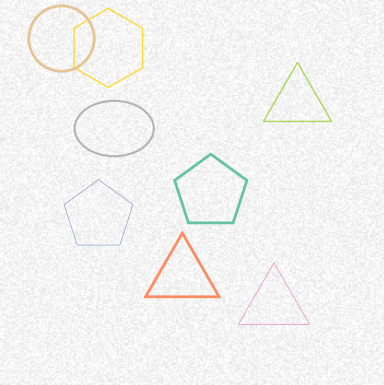[{"shape": "pentagon", "thickness": 2, "radius": 0.49, "center": [0.547, 0.501]}, {"shape": "triangle", "thickness": 2, "radius": 0.55, "center": [0.474, 0.284]}, {"shape": "pentagon", "thickness": 0.5, "radius": 0.47, "center": [0.256, 0.44]}, {"shape": "triangle", "thickness": 0.5, "radius": 0.53, "center": [0.712, 0.211]}, {"shape": "triangle", "thickness": 1, "radius": 0.51, "center": [0.773, 0.736]}, {"shape": "hexagon", "thickness": 1, "radius": 0.51, "center": [0.281, 0.876]}, {"shape": "circle", "thickness": 2, "radius": 0.42, "center": [0.16, 0.9]}, {"shape": "oval", "thickness": 1.5, "radius": 0.51, "center": [0.297, 0.666]}]